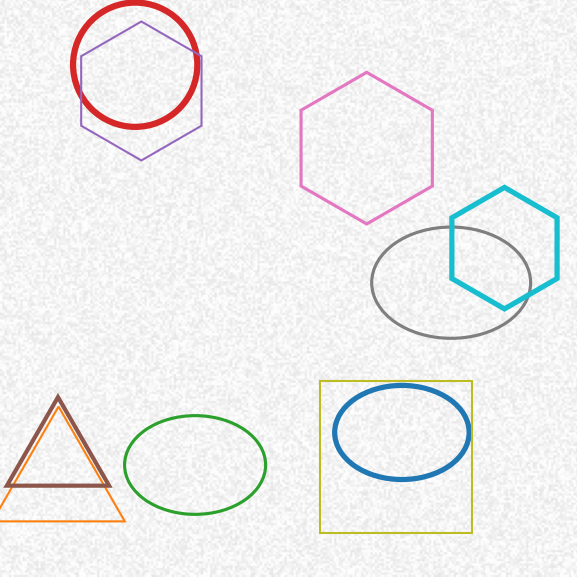[{"shape": "oval", "thickness": 2.5, "radius": 0.58, "center": [0.696, 0.25]}, {"shape": "triangle", "thickness": 1, "radius": 0.66, "center": [0.101, 0.163]}, {"shape": "oval", "thickness": 1.5, "radius": 0.61, "center": [0.338, 0.194]}, {"shape": "circle", "thickness": 3, "radius": 0.54, "center": [0.234, 0.887]}, {"shape": "hexagon", "thickness": 1, "radius": 0.6, "center": [0.245, 0.842]}, {"shape": "triangle", "thickness": 2, "radius": 0.51, "center": [0.1, 0.209]}, {"shape": "hexagon", "thickness": 1.5, "radius": 0.66, "center": [0.635, 0.743]}, {"shape": "oval", "thickness": 1.5, "radius": 0.69, "center": [0.781, 0.51]}, {"shape": "square", "thickness": 1, "radius": 0.66, "center": [0.686, 0.208]}, {"shape": "hexagon", "thickness": 2.5, "radius": 0.53, "center": [0.874, 0.569]}]